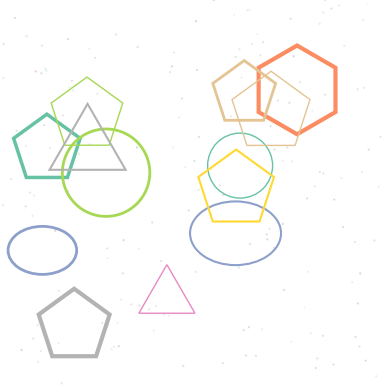[{"shape": "pentagon", "thickness": 2.5, "radius": 0.45, "center": [0.122, 0.613]}, {"shape": "circle", "thickness": 1, "radius": 0.42, "center": [0.624, 0.57]}, {"shape": "hexagon", "thickness": 3, "radius": 0.58, "center": [0.772, 0.767]}, {"shape": "oval", "thickness": 2, "radius": 0.45, "center": [0.11, 0.35]}, {"shape": "oval", "thickness": 1.5, "radius": 0.59, "center": [0.612, 0.394]}, {"shape": "triangle", "thickness": 1, "radius": 0.42, "center": [0.434, 0.228]}, {"shape": "pentagon", "thickness": 1, "radius": 0.49, "center": [0.226, 0.702]}, {"shape": "circle", "thickness": 2, "radius": 0.57, "center": [0.276, 0.551]}, {"shape": "pentagon", "thickness": 1.5, "radius": 0.52, "center": [0.613, 0.508]}, {"shape": "pentagon", "thickness": 1, "radius": 0.53, "center": [0.704, 0.708]}, {"shape": "pentagon", "thickness": 2, "radius": 0.43, "center": [0.634, 0.757]}, {"shape": "triangle", "thickness": 1.5, "radius": 0.57, "center": [0.227, 0.616]}, {"shape": "pentagon", "thickness": 3, "radius": 0.48, "center": [0.193, 0.153]}]